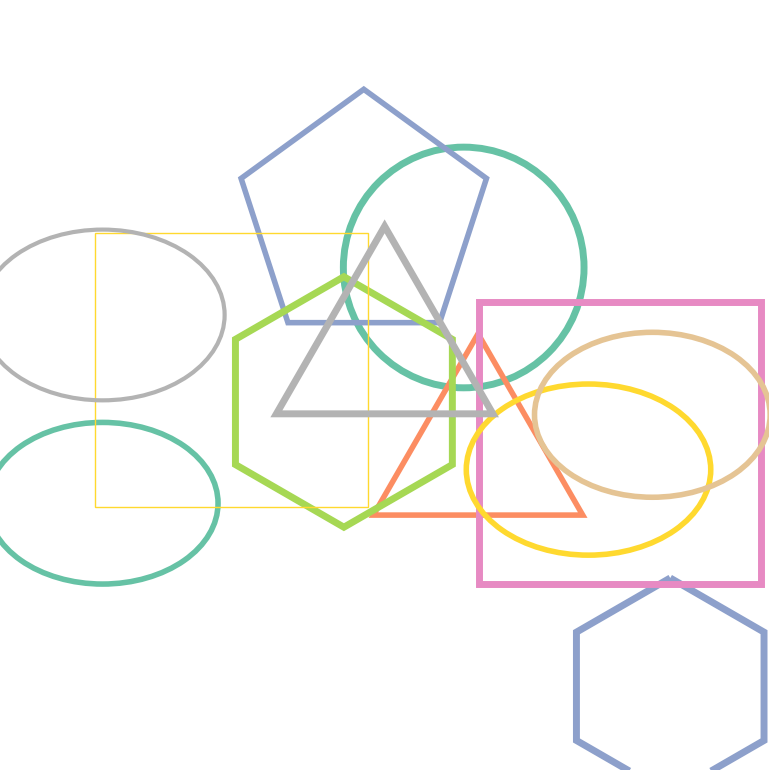[{"shape": "oval", "thickness": 2, "radius": 0.75, "center": [0.133, 0.346]}, {"shape": "circle", "thickness": 2.5, "radius": 0.78, "center": [0.602, 0.653]}, {"shape": "triangle", "thickness": 2, "radius": 0.78, "center": [0.621, 0.41]}, {"shape": "hexagon", "thickness": 2.5, "radius": 0.7, "center": [0.87, 0.109]}, {"shape": "pentagon", "thickness": 2, "radius": 0.84, "center": [0.472, 0.716]}, {"shape": "square", "thickness": 2.5, "radius": 0.91, "center": [0.805, 0.425]}, {"shape": "hexagon", "thickness": 2.5, "radius": 0.81, "center": [0.447, 0.478]}, {"shape": "square", "thickness": 0.5, "radius": 0.89, "center": [0.301, 0.519]}, {"shape": "oval", "thickness": 2, "radius": 0.79, "center": [0.764, 0.39]}, {"shape": "oval", "thickness": 2, "radius": 0.77, "center": [0.847, 0.461]}, {"shape": "triangle", "thickness": 2.5, "radius": 0.81, "center": [0.5, 0.544]}, {"shape": "oval", "thickness": 1.5, "radius": 0.79, "center": [0.133, 0.591]}]